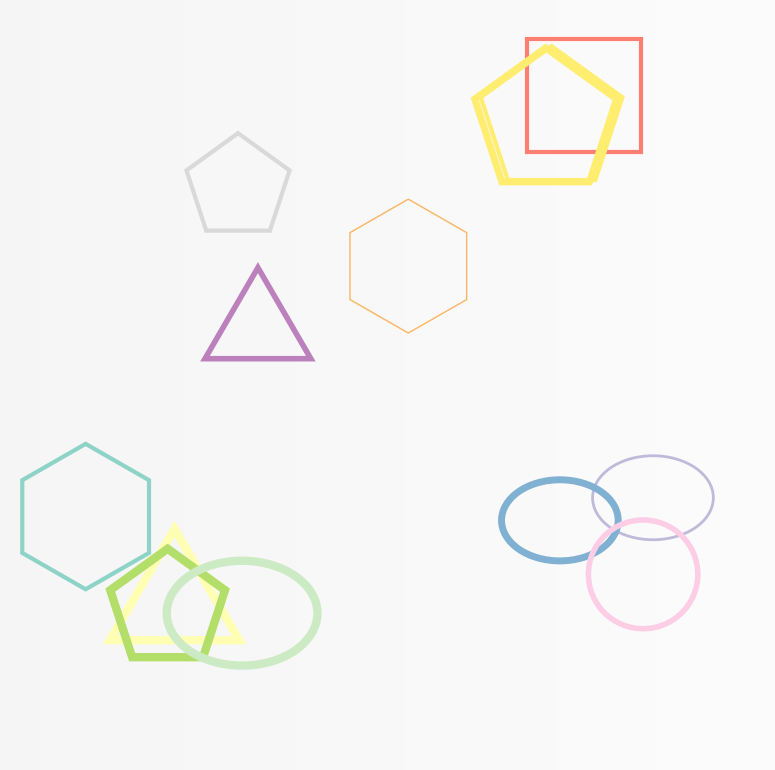[{"shape": "hexagon", "thickness": 1.5, "radius": 0.47, "center": [0.11, 0.329]}, {"shape": "triangle", "thickness": 3, "radius": 0.48, "center": [0.225, 0.217]}, {"shape": "oval", "thickness": 1, "radius": 0.39, "center": [0.843, 0.354]}, {"shape": "square", "thickness": 1.5, "radius": 0.37, "center": [0.754, 0.876]}, {"shape": "oval", "thickness": 2.5, "radius": 0.38, "center": [0.722, 0.324]}, {"shape": "hexagon", "thickness": 0.5, "radius": 0.43, "center": [0.527, 0.654]}, {"shape": "pentagon", "thickness": 3, "radius": 0.39, "center": [0.216, 0.209]}, {"shape": "circle", "thickness": 2, "radius": 0.35, "center": [0.83, 0.254]}, {"shape": "pentagon", "thickness": 1.5, "radius": 0.35, "center": [0.307, 0.757]}, {"shape": "triangle", "thickness": 2, "radius": 0.39, "center": [0.333, 0.574]}, {"shape": "oval", "thickness": 3, "radius": 0.49, "center": [0.312, 0.204]}, {"shape": "pentagon", "thickness": 1.5, "radius": 0.48, "center": [0.712, 0.844]}, {"shape": "pentagon", "thickness": 2.5, "radius": 0.48, "center": [0.704, 0.842]}]